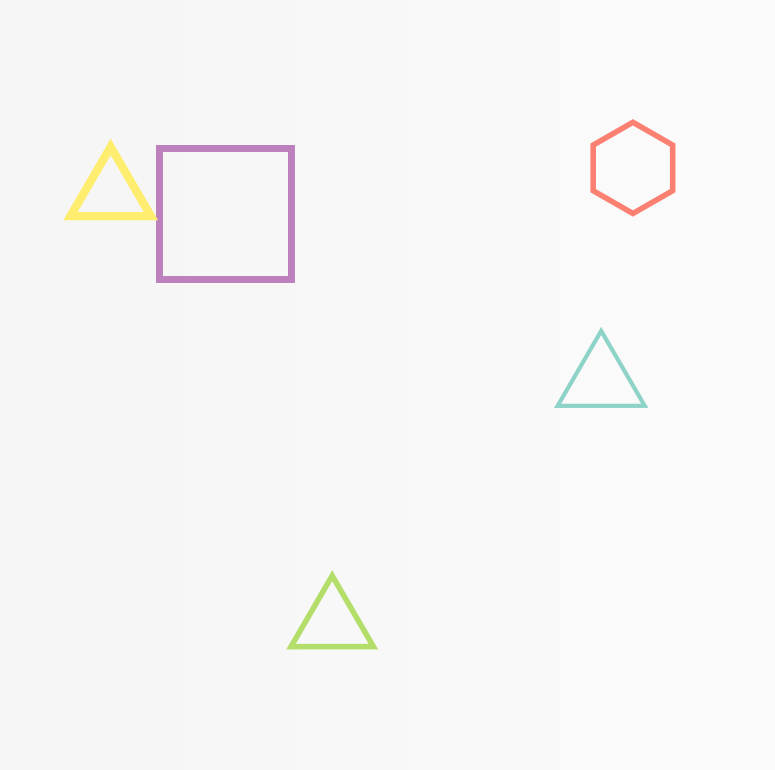[{"shape": "triangle", "thickness": 1.5, "radius": 0.32, "center": [0.776, 0.505]}, {"shape": "hexagon", "thickness": 2, "radius": 0.3, "center": [0.817, 0.782]}, {"shape": "triangle", "thickness": 2, "radius": 0.31, "center": [0.429, 0.191]}, {"shape": "square", "thickness": 2.5, "radius": 0.43, "center": [0.29, 0.723]}, {"shape": "triangle", "thickness": 3, "radius": 0.3, "center": [0.143, 0.749]}]